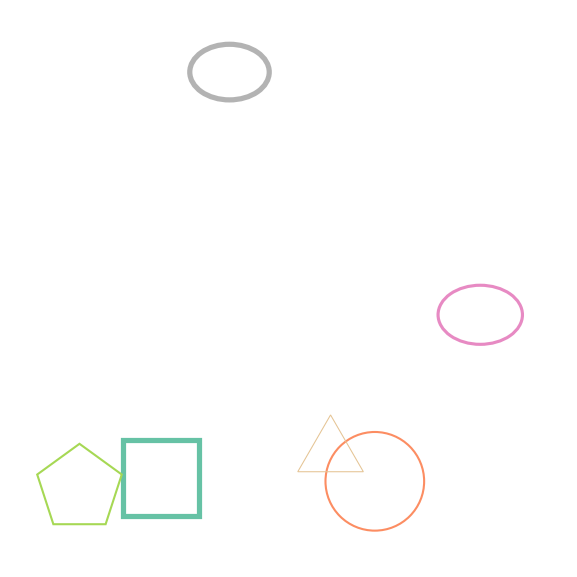[{"shape": "square", "thickness": 2.5, "radius": 0.33, "center": [0.278, 0.171]}, {"shape": "circle", "thickness": 1, "radius": 0.43, "center": [0.649, 0.166]}, {"shape": "oval", "thickness": 1.5, "radius": 0.37, "center": [0.832, 0.454]}, {"shape": "pentagon", "thickness": 1, "radius": 0.38, "center": [0.138, 0.154]}, {"shape": "triangle", "thickness": 0.5, "radius": 0.33, "center": [0.572, 0.215]}, {"shape": "oval", "thickness": 2.5, "radius": 0.34, "center": [0.397, 0.874]}]